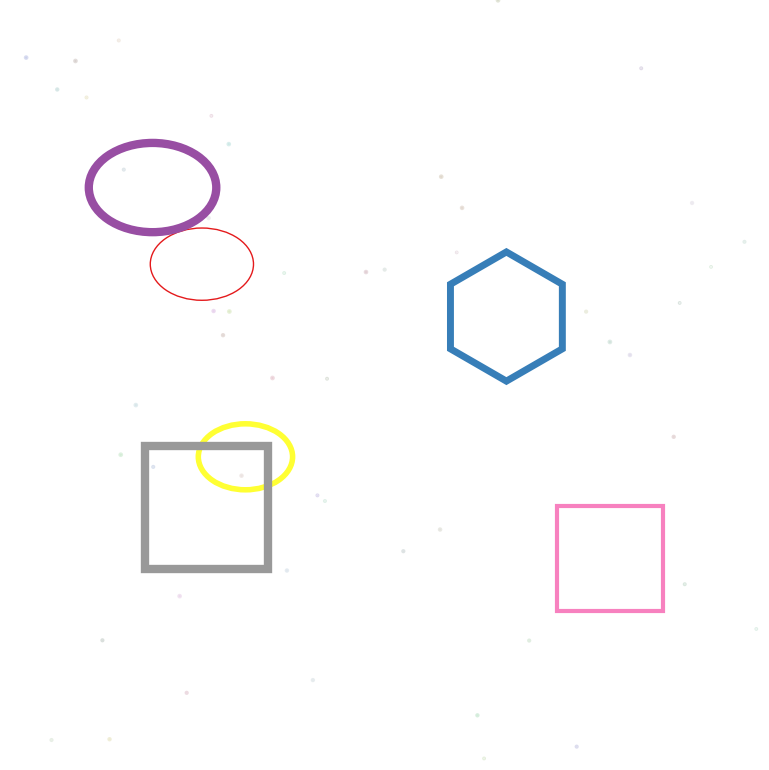[{"shape": "oval", "thickness": 0.5, "radius": 0.34, "center": [0.262, 0.657]}, {"shape": "hexagon", "thickness": 2.5, "radius": 0.42, "center": [0.658, 0.589]}, {"shape": "oval", "thickness": 3, "radius": 0.41, "center": [0.198, 0.756]}, {"shape": "oval", "thickness": 2, "radius": 0.31, "center": [0.319, 0.407]}, {"shape": "square", "thickness": 1.5, "radius": 0.34, "center": [0.792, 0.274]}, {"shape": "square", "thickness": 3, "radius": 0.4, "center": [0.268, 0.341]}]